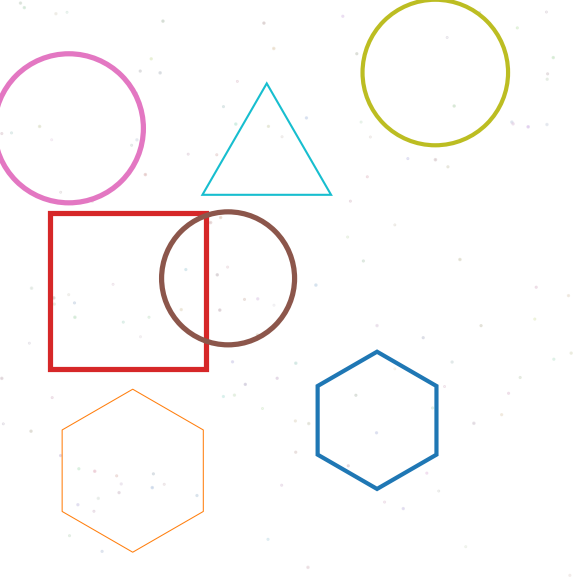[{"shape": "hexagon", "thickness": 2, "radius": 0.59, "center": [0.653, 0.271]}, {"shape": "hexagon", "thickness": 0.5, "radius": 0.71, "center": [0.23, 0.184]}, {"shape": "square", "thickness": 2.5, "radius": 0.67, "center": [0.221, 0.496]}, {"shape": "circle", "thickness": 2.5, "radius": 0.58, "center": [0.395, 0.517]}, {"shape": "circle", "thickness": 2.5, "radius": 0.65, "center": [0.119, 0.777]}, {"shape": "circle", "thickness": 2, "radius": 0.63, "center": [0.754, 0.874]}, {"shape": "triangle", "thickness": 1, "radius": 0.64, "center": [0.462, 0.726]}]